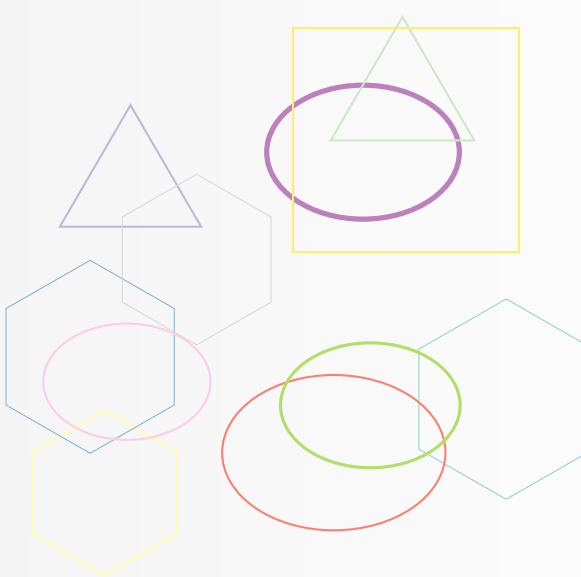[{"shape": "hexagon", "thickness": 0.5, "radius": 0.87, "center": [0.871, 0.308]}, {"shape": "hexagon", "thickness": 1, "radius": 0.71, "center": [0.18, 0.146]}, {"shape": "triangle", "thickness": 1, "radius": 0.7, "center": [0.224, 0.677]}, {"shape": "oval", "thickness": 1, "radius": 0.96, "center": [0.574, 0.215]}, {"shape": "hexagon", "thickness": 0.5, "radius": 0.84, "center": [0.155, 0.381]}, {"shape": "oval", "thickness": 1.5, "radius": 0.77, "center": [0.637, 0.297]}, {"shape": "oval", "thickness": 1, "radius": 0.72, "center": [0.218, 0.338]}, {"shape": "hexagon", "thickness": 0.5, "radius": 0.74, "center": [0.338, 0.55]}, {"shape": "oval", "thickness": 2.5, "radius": 0.83, "center": [0.625, 0.736]}, {"shape": "triangle", "thickness": 1, "radius": 0.71, "center": [0.692, 0.827]}, {"shape": "square", "thickness": 1, "radius": 0.97, "center": [0.698, 0.757]}]